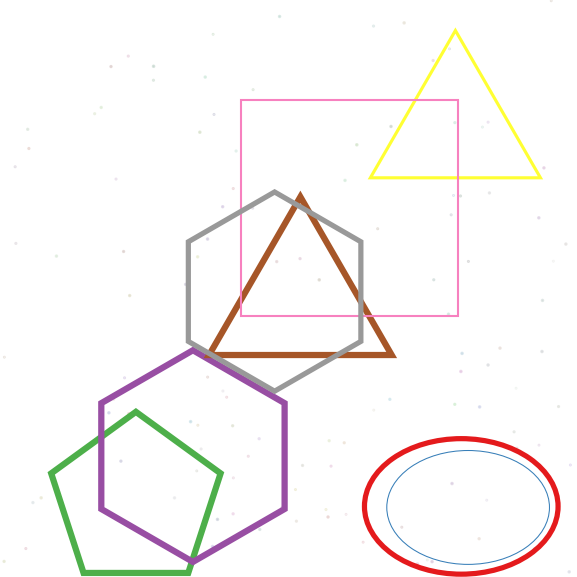[{"shape": "oval", "thickness": 2.5, "radius": 0.84, "center": [0.799, 0.122]}, {"shape": "oval", "thickness": 0.5, "radius": 0.7, "center": [0.811, 0.12]}, {"shape": "pentagon", "thickness": 3, "radius": 0.77, "center": [0.235, 0.132]}, {"shape": "hexagon", "thickness": 3, "radius": 0.92, "center": [0.334, 0.209]}, {"shape": "triangle", "thickness": 1.5, "radius": 0.85, "center": [0.789, 0.776]}, {"shape": "triangle", "thickness": 3, "radius": 0.91, "center": [0.52, 0.476]}, {"shape": "square", "thickness": 1, "radius": 0.94, "center": [0.605, 0.639]}, {"shape": "hexagon", "thickness": 2.5, "radius": 0.86, "center": [0.476, 0.494]}]